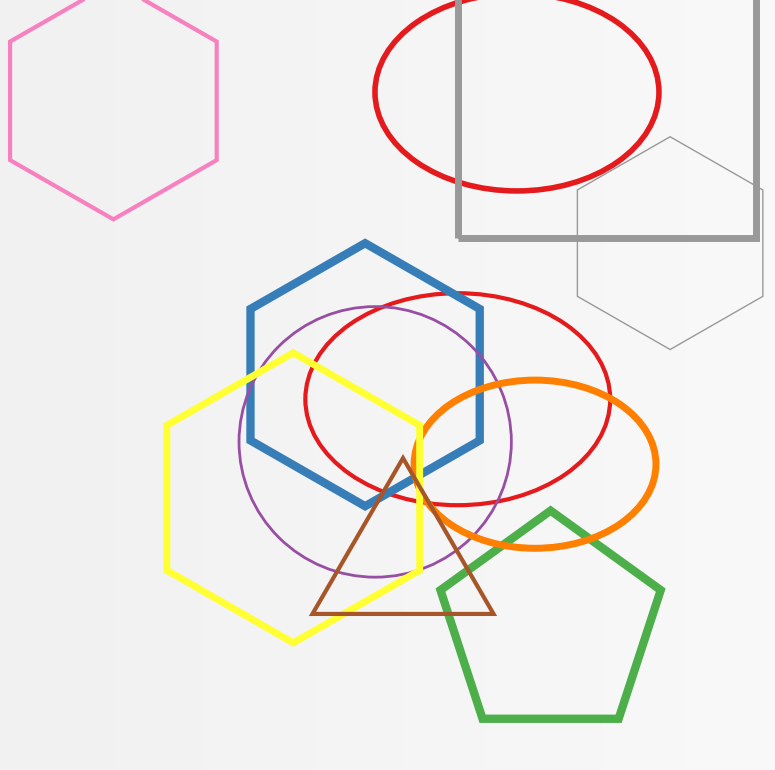[{"shape": "oval", "thickness": 2, "radius": 0.92, "center": [0.667, 0.88]}, {"shape": "oval", "thickness": 1.5, "radius": 0.98, "center": [0.591, 0.482]}, {"shape": "hexagon", "thickness": 3, "radius": 0.85, "center": [0.471, 0.513]}, {"shape": "pentagon", "thickness": 3, "radius": 0.75, "center": [0.71, 0.187]}, {"shape": "circle", "thickness": 1, "radius": 0.88, "center": [0.484, 0.426]}, {"shape": "oval", "thickness": 2.5, "radius": 0.78, "center": [0.69, 0.397]}, {"shape": "hexagon", "thickness": 2.5, "radius": 0.94, "center": [0.378, 0.353]}, {"shape": "triangle", "thickness": 1.5, "radius": 0.67, "center": [0.52, 0.27]}, {"shape": "hexagon", "thickness": 1.5, "radius": 0.77, "center": [0.146, 0.869]}, {"shape": "square", "thickness": 2.5, "radius": 0.96, "center": [0.783, 0.883]}, {"shape": "hexagon", "thickness": 0.5, "radius": 0.69, "center": [0.865, 0.684]}]